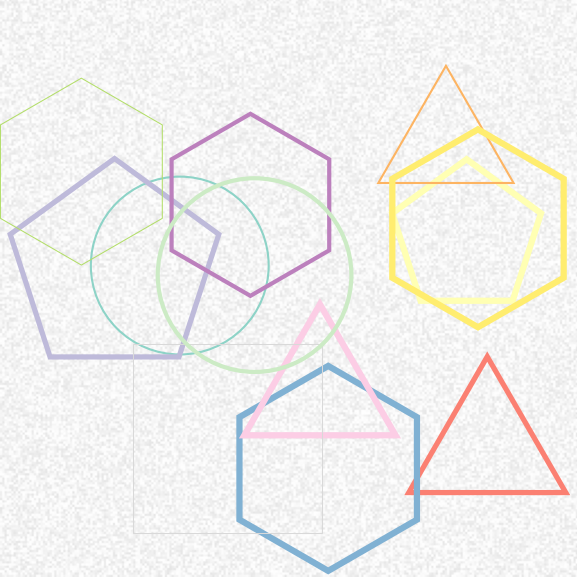[{"shape": "circle", "thickness": 1, "radius": 0.77, "center": [0.311, 0.539]}, {"shape": "pentagon", "thickness": 3, "radius": 0.68, "center": [0.808, 0.588]}, {"shape": "pentagon", "thickness": 2.5, "radius": 0.95, "center": [0.198, 0.535]}, {"shape": "triangle", "thickness": 2.5, "radius": 0.78, "center": [0.844, 0.225]}, {"shape": "hexagon", "thickness": 3, "radius": 0.89, "center": [0.568, 0.188]}, {"shape": "triangle", "thickness": 1, "radius": 0.68, "center": [0.772, 0.75]}, {"shape": "hexagon", "thickness": 0.5, "radius": 0.81, "center": [0.141, 0.702]}, {"shape": "triangle", "thickness": 3, "radius": 0.76, "center": [0.554, 0.321]}, {"shape": "square", "thickness": 0.5, "radius": 0.82, "center": [0.395, 0.24]}, {"shape": "hexagon", "thickness": 2, "radius": 0.79, "center": [0.434, 0.644]}, {"shape": "circle", "thickness": 2, "radius": 0.84, "center": [0.441, 0.523]}, {"shape": "hexagon", "thickness": 3, "radius": 0.86, "center": [0.828, 0.604]}]